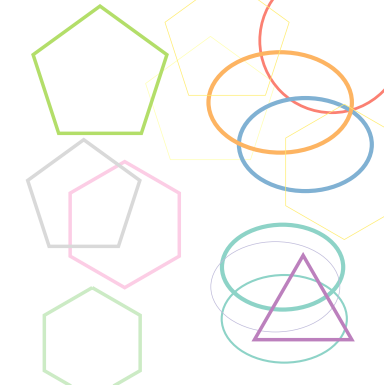[{"shape": "oval", "thickness": 3, "radius": 0.79, "center": [0.734, 0.306]}, {"shape": "oval", "thickness": 1.5, "radius": 0.81, "center": [0.738, 0.172]}, {"shape": "pentagon", "thickness": 0.5, "radius": 0.89, "center": [0.547, 0.728]}, {"shape": "oval", "thickness": 0.5, "radius": 0.84, "center": [0.715, 0.255]}, {"shape": "circle", "thickness": 2, "radius": 0.94, "center": [0.862, 0.895]}, {"shape": "oval", "thickness": 3, "radius": 0.86, "center": [0.793, 0.625]}, {"shape": "oval", "thickness": 3, "radius": 0.93, "center": [0.728, 0.734]}, {"shape": "pentagon", "thickness": 2.5, "radius": 0.91, "center": [0.26, 0.801]}, {"shape": "hexagon", "thickness": 2.5, "radius": 0.82, "center": [0.324, 0.416]}, {"shape": "pentagon", "thickness": 2.5, "radius": 0.77, "center": [0.218, 0.484]}, {"shape": "triangle", "thickness": 2.5, "radius": 0.73, "center": [0.787, 0.191]}, {"shape": "hexagon", "thickness": 2.5, "radius": 0.72, "center": [0.24, 0.109]}, {"shape": "pentagon", "thickness": 0.5, "radius": 0.85, "center": [0.59, 0.89]}, {"shape": "hexagon", "thickness": 0.5, "radius": 0.88, "center": [0.894, 0.554]}]